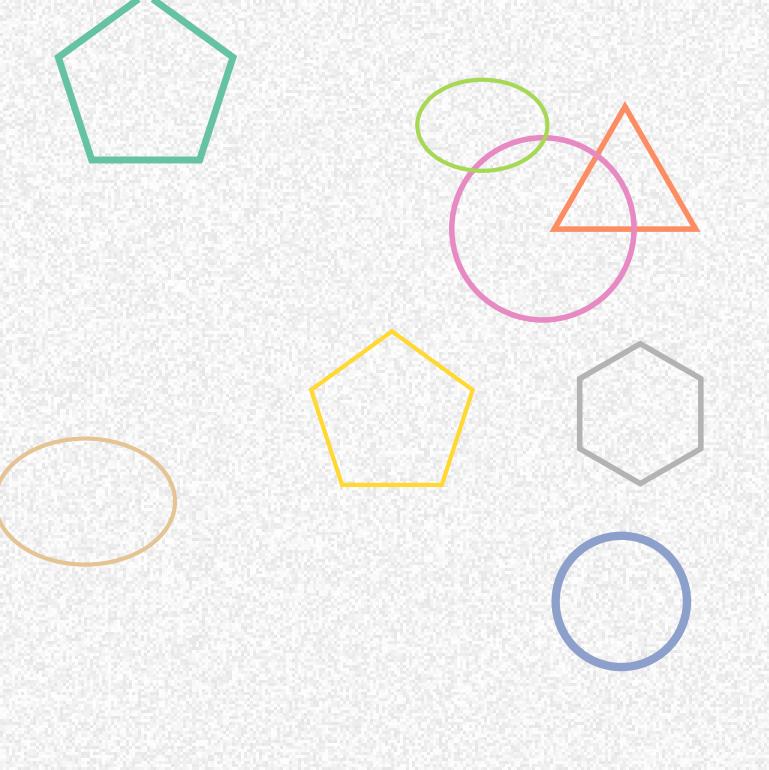[{"shape": "pentagon", "thickness": 2.5, "radius": 0.6, "center": [0.189, 0.889]}, {"shape": "triangle", "thickness": 2, "radius": 0.53, "center": [0.812, 0.755]}, {"shape": "circle", "thickness": 3, "radius": 0.43, "center": [0.807, 0.219]}, {"shape": "circle", "thickness": 2, "radius": 0.59, "center": [0.705, 0.703]}, {"shape": "oval", "thickness": 1.5, "radius": 0.42, "center": [0.626, 0.837]}, {"shape": "pentagon", "thickness": 1.5, "radius": 0.55, "center": [0.509, 0.459]}, {"shape": "oval", "thickness": 1.5, "radius": 0.58, "center": [0.11, 0.349]}, {"shape": "hexagon", "thickness": 2, "radius": 0.45, "center": [0.832, 0.463]}]